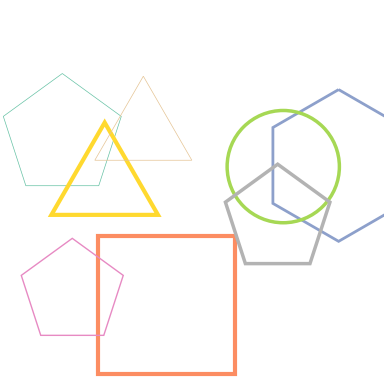[{"shape": "pentagon", "thickness": 0.5, "radius": 0.81, "center": [0.162, 0.648]}, {"shape": "square", "thickness": 3, "radius": 0.89, "center": [0.432, 0.208]}, {"shape": "hexagon", "thickness": 2, "radius": 0.99, "center": [0.88, 0.57]}, {"shape": "pentagon", "thickness": 1, "radius": 0.7, "center": [0.188, 0.242]}, {"shape": "circle", "thickness": 2.5, "radius": 0.73, "center": [0.736, 0.567]}, {"shape": "triangle", "thickness": 3, "radius": 0.8, "center": [0.272, 0.522]}, {"shape": "triangle", "thickness": 0.5, "radius": 0.73, "center": [0.372, 0.657]}, {"shape": "pentagon", "thickness": 2.5, "radius": 0.71, "center": [0.721, 0.431]}]